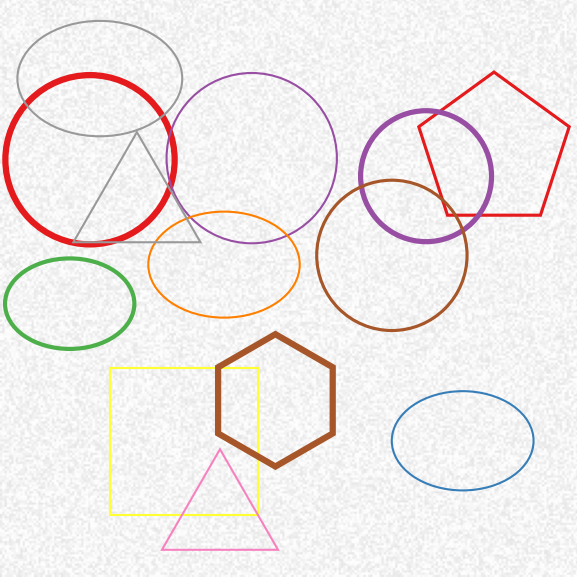[{"shape": "circle", "thickness": 3, "radius": 0.73, "center": [0.156, 0.723]}, {"shape": "pentagon", "thickness": 1.5, "radius": 0.68, "center": [0.855, 0.737]}, {"shape": "oval", "thickness": 1, "radius": 0.61, "center": [0.801, 0.236]}, {"shape": "oval", "thickness": 2, "radius": 0.56, "center": [0.121, 0.473]}, {"shape": "circle", "thickness": 1, "radius": 0.74, "center": [0.436, 0.725]}, {"shape": "circle", "thickness": 2.5, "radius": 0.57, "center": [0.738, 0.694]}, {"shape": "oval", "thickness": 1, "radius": 0.66, "center": [0.388, 0.541]}, {"shape": "square", "thickness": 1, "radius": 0.64, "center": [0.319, 0.234]}, {"shape": "circle", "thickness": 1.5, "radius": 0.65, "center": [0.679, 0.557]}, {"shape": "hexagon", "thickness": 3, "radius": 0.57, "center": [0.477, 0.306]}, {"shape": "triangle", "thickness": 1, "radius": 0.58, "center": [0.381, 0.105]}, {"shape": "triangle", "thickness": 1, "radius": 0.64, "center": [0.237, 0.643]}, {"shape": "oval", "thickness": 1, "radius": 0.71, "center": [0.173, 0.863]}]